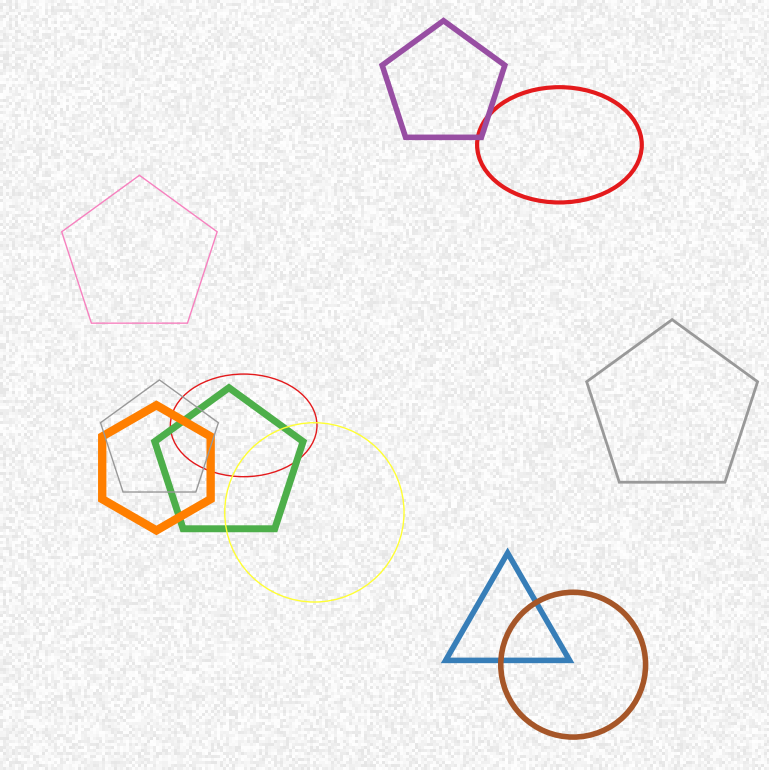[{"shape": "oval", "thickness": 1.5, "radius": 0.53, "center": [0.727, 0.812]}, {"shape": "oval", "thickness": 0.5, "radius": 0.48, "center": [0.316, 0.448]}, {"shape": "triangle", "thickness": 2, "radius": 0.46, "center": [0.659, 0.189]}, {"shape": "pentagon", "thickness": 2.5, "radius": 0.51, "center": [0.297, 0.395]}, {"shape": "pentagon", "thickness": 2, "radius": 0.42, "center": [0.576, 0.889]}, {"shape": "hexagon", "thickness": 3, "radius": 0.41, "center": [0.203, 0.392]}, {"shape": "circle", "thickness": 0.5, "radius": 0.58, "center": [0.408, 0.335]}, {"shape": "circle", "thickness": 2, "radius": 0.47, "center": [0.744, 0.137]}, {"shape": "pentagon", "thickness": 0.5, "radius": 0.53, "center": [0.181, 0.666]}, {"shape": "pentagon", "thickness": 1, "radius": 0.58, "center": [0.873, 0.468]}, {"shape": "pentagon", "thickness": 0.5, "radius": 0.4, "center": [0.207, 0.426]}]